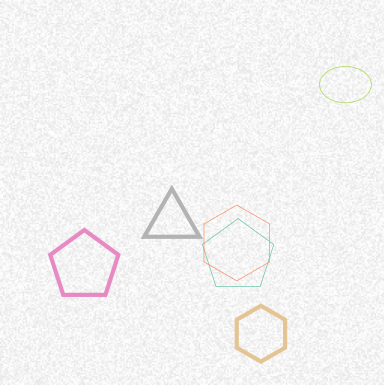[{"shape": "pentagon", "thickness": 0.5, "radius": 0.49, "center": [0.618, 0.335]}, {"shape": "hexagon", "thickness": 0.5, "radius": 0.49, "center": [0.615, 0.369]}, {"shape": "pentagon", "thickness": 3, "radius": 0.47, "center": [0.219, 0.309]}, {"shape": "oval", "thickness": 0.5, "radius": 0.34, "center": [0.897, 0.78]}, {"shape": "hexagon", "thickness": 3, "radius": 0.36, "center": [0.678, 0.133]}, {"shape": "triangle", "thickness": 3, "radius": 0.42, "center": [0.446, 0.427]}]